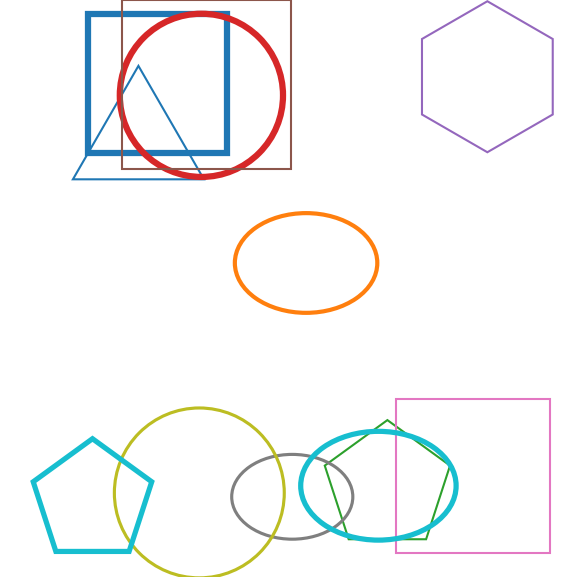[{"shape": "triangle", "thickness": 1, "radius": 0.65, "center": [0.24, 0.754]}, {"shape": "square", "thickness": 3, "radius": 0.6, "center": [0.273, 0.855]}, {"shape": "oval", "thickness": 2, "radius": 0.62, "center": [0.53, 0.544]}, {"shape": "pentagon", "thickness": 1, "radius": 0.57, "center": [0.671, 0.158]}, {"shape": "circle", "thickness": 3, "radius": 0.71, "center": [0.349, 0.834]}, {"shape": "hexagon", "thickness": 1, "radius": 0.65, "center": [0.844, 0.866]}, {"shape": "square", "thickness": 1, "radius": 0.73, "center": [0.358, 0.853]}, {"shape": "square", "thickness": 1, "radius": 0.66, "center": [0.819, 0.175]}, {"shape": "oval", "thickness": 1.5, "radius": 0.52, "center": [0.506, 0.139]}, {"shape": "circle", "thickness": 1.5, "radius": 0.74, "center": [0.345, 0.146]}, {"shape": "oval", "thickness": 2.5, "radius": 0.67, "center": [0.655, 0.158]}, {"shape": "pentagon", "thickness": 2.5, "radius": 0.54, "center": [0.16, 0.132]}]